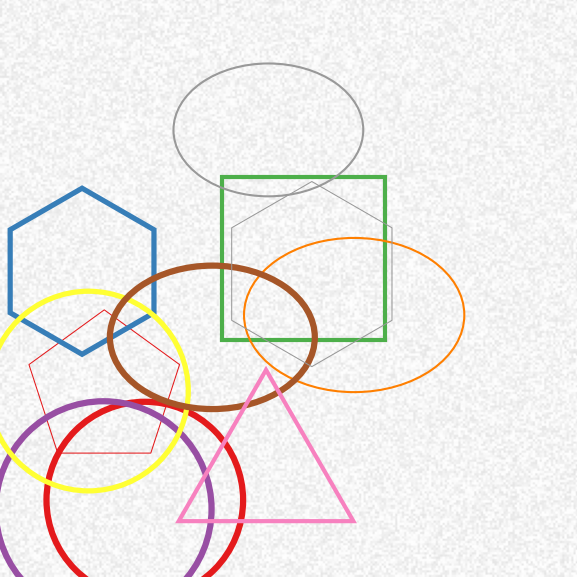[{"shape": "circle", "thickness": 3, "radius": 0.85, "center": [0.251, 0.133]}, {"shape": "pentagon", "thickness": 0.5, "radius": 0.69, "center": [0.181, 0.325]}, {"shape": "hexagon", "thickness": 2.5, "radius": 0.72, "center": [0.142, 0.529]}, {"shape": "square", "thickness": 2, "radius": 0.71, "center": [0.526, 0.552]}, {"shape": "circle", "thickness": 3, "radius": 0.93, "center": [0.179, 0.117]}, {"shape": "oval", "thickness": 1, "radius": 0.95, "center": [0.613, 0.454]}, {"shape": "circle", "thickness": 2.5, "radius": 0.86, "center": [0.153, 0.322]}, {"shape": "oval", "thickness": 3, "radius": 0.89, "center": [0.368, 0.415]}, {"shape": "triangle", "thickness": 2, "radius": 0.87, "center": [0.461, 0.184]}, {"shape": "oval", "thickness": 1, "radius": 0.82, "center": [0.465, 0.774]}, {"shape": "hexagon", "thickness": 0.5, "radius": 0.8, "center": [0.54, 0.525]}]